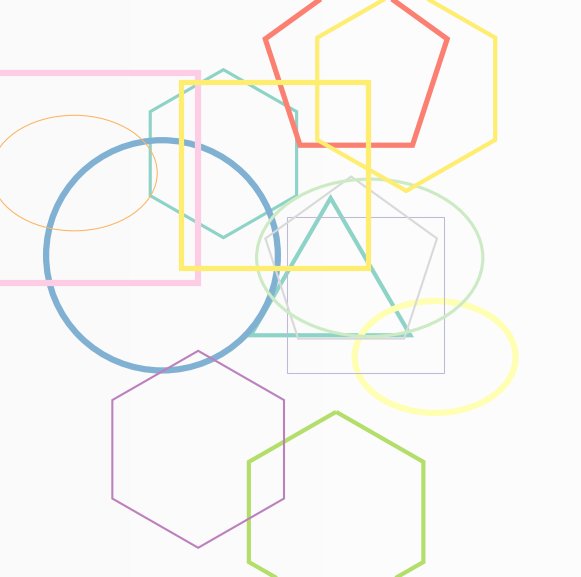[{"shape": "hexagon", "thickness": 1.5, "radius": 0.73, "center": [0.384, 0.733]}, {"shape": "triangle", "thickness": 2, "radius": 0.79, "center": [0.569, 0.498]}, {"shape": "oval", "thickness": 3, "radius": 0.69, "center": [0.749, 0.381]}, {"shape": "square", "thickness": 0.5, "radius": 0.68, "center": [0.629, 0.488]}, {"shape": "pentagon", "thickness": 2.5, "radius": 0.82, "center": [0.613, 0.881]}, {"shape": "circle", "thickness": 3, "radius": 1.0, "center": [0.279, 0.557]}, {"shape": "oval", "thickness": 0.5, "radius": 0.71, "center": [0.128, 0.699]}, {"shape": "hexagon", "thickness": 2, "radius": 0.87, "center": [0.578, 0.113]}, {"shape": "square", "thickness": 3, "radius": 0.91, "center": [0.159, 0.69]}, {"shape": "pentagon", "thickness": 1, "radius": 0.78, "center": [0.604, 0.538]}, {"shape": "hexagon", "thickness": 1, "radius": 0.85, "center": [0.341, 0.221]}, {"shape": "oval", "thickness": 1.5, "radius": 0.97, "center": [0.636, 0.553]}, {"shape": "hexagon", "thickness": 2, "radius": 0.88, "center": [0.699, 0.845]}, {"shape": "square", "thickness": 2.5, "radius": 0.81, "center": [0.472, 0.697]}]